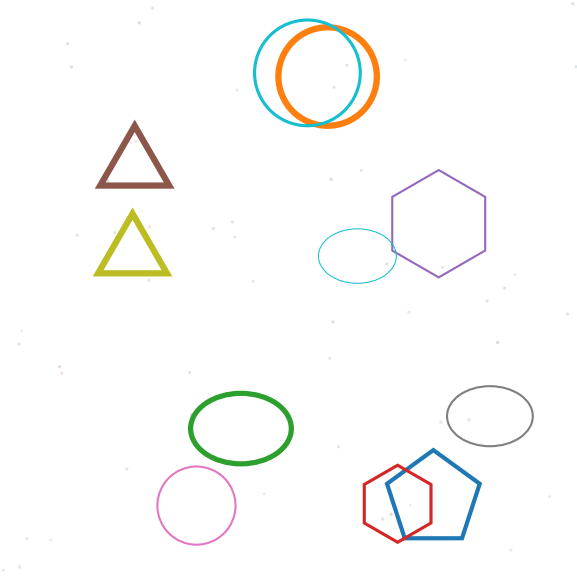[{"shape": "pentagon", "thickness": 2, "radius": 0.42, "center": [0.75, 0.135]}, {"shape": "circle", "thickness": 3, "radius": 0.43, "center": [0.567, 0.867]}, {"shape": "oval", "thickness": 2.5, "radius": 0.44, "center": [0.417, 0.257]}, {"shape": "hexagon", "thickness": 1.5, "radius": 0.33, "center": [0.689, 0.127]}, {"shape": "hexagon", "thickness": 1, "radius": 0.46, "center": [0.76, 0.612]}, {"shape": "triangle", "thickness": 3, "radius": 0.34, "center": [0.233, 0.712]}, {"shape": "circle", "thickness": 1, "radius": 0.34, "center": [0.34, 0.124]}, {"shape": "oval", "thickness": 1, "radius": 0.37, "center": [0.848, 0.278]}, {"shape": "triangle", "thickness": 3, "radius": 0.34, "center": [0.229, 0.56]}, {"shape": "oval", "thickness": 0.5, "radius": 0.34, "center": [0.619, 0.556]}, {"shape": "circle", "thickness": 1.5, "radius": 0.46, "center": [0.532, 0.873]}]